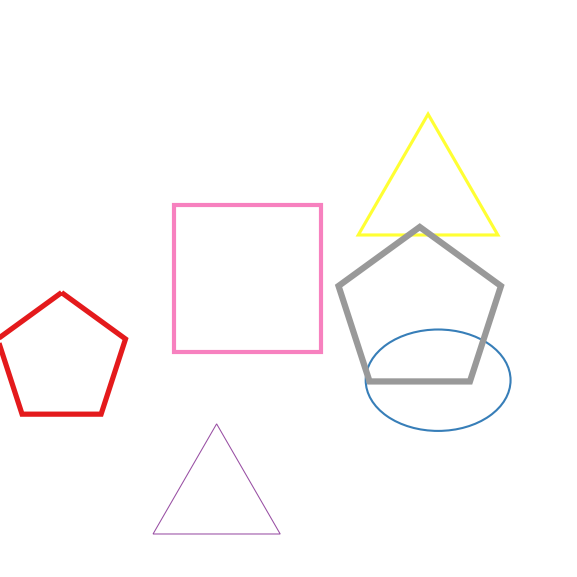[{"shape": "pentagon", "thickness": 2.5, "radius": 0.58, "center": [0.107, 0.376]}, {"shape": "oval", "thickness": 1, "radius": 0.63, "center": [0.759, 0.341]}, {"shape": "triangle", "thickness": 0.5, "radius": 0.64, "center": [0.375, 0.138]}, {"shape": "triangle", "thickness": 1.5, "radius": 0.7, "center": [0.741, 0.662]}, {"shape": "square", "thickness": 2, "radius": 0.64, "center": [0.429, 0.517]}, {"shape": "pentagon", "thickness": 3, "radius": 0.74, "center": [0.727, 0.458]}]